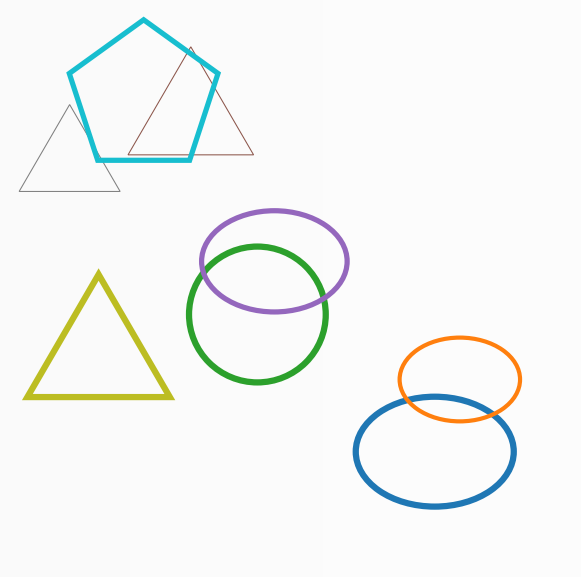[{"shape": "oval", "thickness": 3, "radius": 0.68, "center": [0.748, 0.217]}, {"shape": "oval", "thickness": 2, "radius": 0.52, "center": [0.791, 0.342]}, {"shape": "circle", "thickness": 3, "radius": 0.59, "center": [0.443, 0.455]}, {"shape": "oval", "thickness": 2.5, "radius": 0.63, "center": [0.472, 0.547]}, {"shape": "triangle", "thickness": 0.5, "radius": 0.62, "center": [0.328, 0.793]}, {"shape": "triangle", "thickness": 0.5, "radius": 0.5, "center": [0.12, 0.718]}, {"shape": "triangle", "thickness": 3, "radius": 0.71, "center": [0.17, 0.382]}, {"shape": "pentagon", "thickness": 2.5, "radius": 0.67, "center": [0.247, 0.83]}]